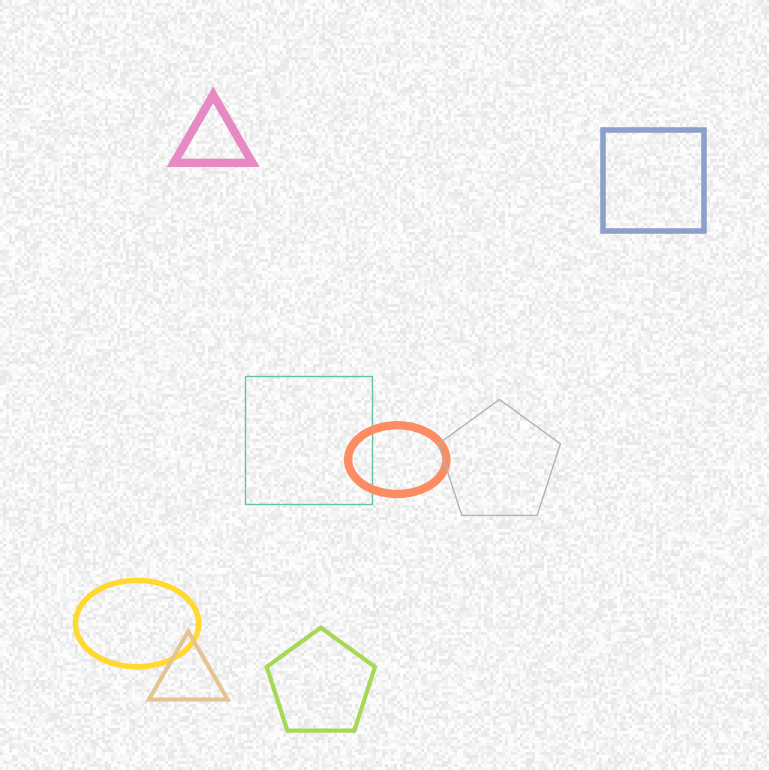[{"shape": "square", "thickness": 0.5, "radius": 0.41, "center": [0.401, 0.428]}, {"shape": "oval", "thickness": 3, "radius": 0.32, "center": [0.516, 0.403]}, {"shape": "square", "thickness": 2, "radius": 0.33, "center": [0.849, 0.765]}, {"shape": "triangle", "thickness": 3, "radius": 0.29, "center": [0.277, 0.818]}, {"shape": "pentagon", "thickness": 1.5, "radius": 0.37, "center": [0.417, 0.111]}, {"shape": "oval", "thickness": 2, "radius": 0.4, "center": [0.178, 0.19]}, {"shape": "triangle", "thickness": 1.5, "radius": 0.3, "center": [0.244, 0.121]}, {"shape": "pentagon", "thickness": 0.5, "radius": 0.42, "center": [0.649, 0.398]}]